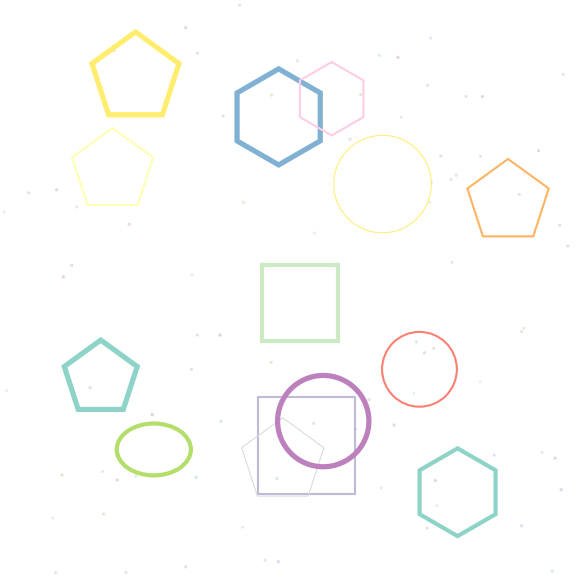[{"shape": "hexagon", "thickness": 2, "radius": 0.38, "center": [0.792, 0.147]}, {"shape": "pentagon", "thickness": 2.5, "radius": 0.33, "center": [0.174, 0.344]}, {"shape": "pentagon", "thickness": 1, "radius": 0.37, "center": [0.195, 0.704]}, {"shape": "square", "thickness": 1, "radius": 0.42, "center": [0.531, 0.228]}, {"shape": "circle", "thickness": 1, "radius": 0.32, "center": [0.726, 0.36]}, {"shape": "hexagon", "thickness": 2.5, "radius": 0.42, "center": [0.483, 0.797]}, {"shape": "pentagon", "thickness": 1, "radius": 0.37, "center": [0.88, 0.65]}, {"shape": "oval", "thickness": 2, "radius": 0.32, "center": [0.266, 0.221]}, {"shape": "hexagon", "thickness": 1, "radius": 0.32, "center": [0.574, 0.828]}, {"shape": "pentagon", "thickness": 0.5, "radius": 0.37, "center": [0.49, 0.201]}, {"shape": "circle", "thickness": 2.5, "radius": 0.4, "center": [0.56, 0.27]}, {"shape": "square", "thickness": 2, "radius": 0.33, "center": [0.519, 0.474]}, {"shape": "pentagon", "thickness": 2.5, "radius": 0.4, "center": [0.235, 0.865]}, {"shape": "circle", "thickness": 0.5, "radius": 0.42, "center": [0.662, 0.68]}]